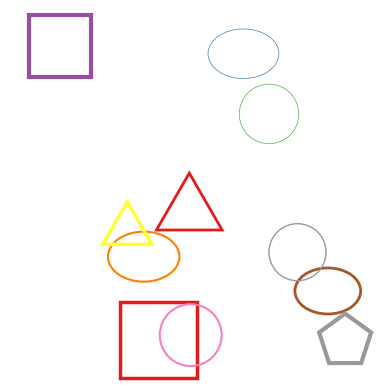[{"shape": "square", "thickness": 2.5, "radius": 0.5, "center": [0.411, 0.116]}, {"shape": "triangle", "thickness": 2, "radius": 0.49, "center": [0.492, 0.452]}, {"shape": "oval", "thickness": 0.5, "radius": 0.46, "center": [0.632, 0.86]}, {"shape": "circle", "thickness": 0.5, "radius": 0.39, "center": [0.699, 0.704]}, {"shape": "square", "thickness": 3, "radius": 0.4, "center": [0.155, 0.88]}, {"shape": "oval", "thickness": 1.5, "radius": 0.46, "center": [0.373, 0.333]}, {"shape": "triangle", "thickness": 2.5, "radius": 0.37, "center": [0.33, 0.402]}, {"shape": "oval", "thickness": 2, "radius": 0.43, "center": [0.851, 0.244]}, {"shape": "circle", "thickness": 1.5, "radius": 0.4, "center": [0.495, 0.13]}, {"shape": "circle", "thickness": 1, "radius": 0.37, "center": [0.773, 0.345]}, {"shape": "pentagon", "thickness": 3, "radius": 0.36, "center": [0.896, 0.114]}]